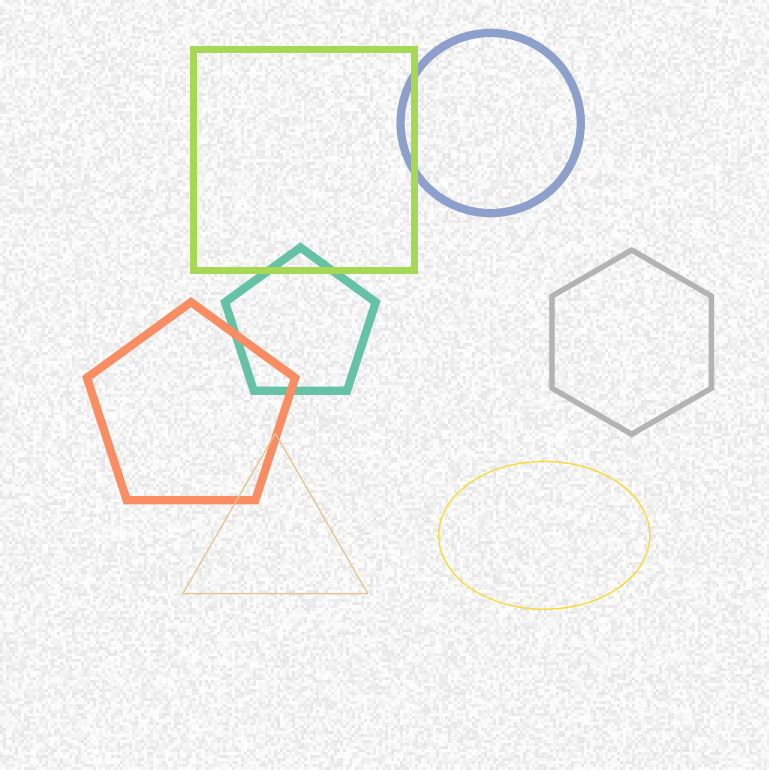[{"shape": "pentagon", "thickness": 3, "radius": 0.51, "center": [0.39, 0.576]}, {"shape": "pentagon", "thickness": 3, "radius": 0.71, "center": [0.248, 0.465]}, {"shape": "circle", "thickness": 3, "radius": 0.59, "center": [0.637, 0.84]}, {"shape": "square", "thickness": 2.5, "radius": 0.72, "center": [0.394, 0.793]}, {"shape": "oval", "thickness": 0.5, "radius": 0.69, "center": [0.707, 0.305]}, {"shape": "triangle", "thickness": 0.5, "radius": 0.69, "center": [0.358, 0.298]}, {"shape": "hexagon", "thickness": 2, "radius": 0.6, "center": [0.82, 0.556]}]